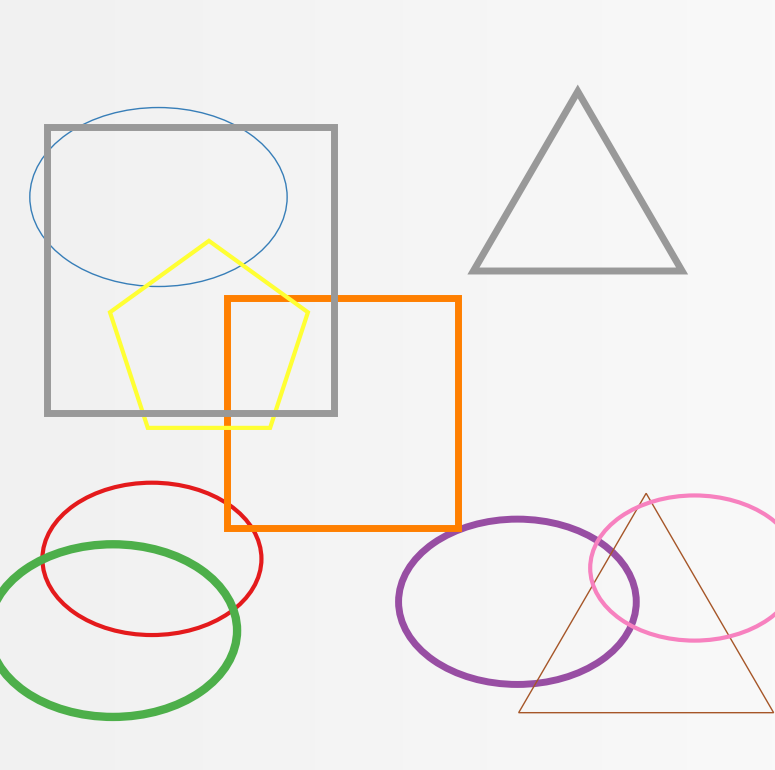[{"shape": "oval", "thickness": 1.5, "radius": 0.71, "center": [0.196, 0.274]}, {"shape": "oval", "thickness": 0.5, "radius": 0.83, "center": [0.204, 0.744]}, {"shape": "oval", "thickness": 3, "radius": 0.8, "center": [0.146, 0.181]}, {"shape": "oval", "thickness": 2.5, "radius": 0.77, "center": [0.668, 0.218]}, {"shape": "square", "thickness": 2.5, "radius": 0.75, "center": [0.442, 0.463]}, {"shape": "pentagon", "thickness": 1.5, "radius": 0.67, "center": [0.27, 0.553]}, {"shape": "triangle", "thickness": 0.5, "radius": 0.95, "center": [0.834, 0.169]}, {"shape": "oval", "thickness": 1.5, "radius": 0.67, "center": [0.896, 0.262]}, {"shape": "triangle", "thickness": 2.5, "radius": 0.78, "center": [0.745, 0.726]}, {"shape": "square", "thickness": 2.5, "radius": 0.93, "center": [0.246, 0.649]}]